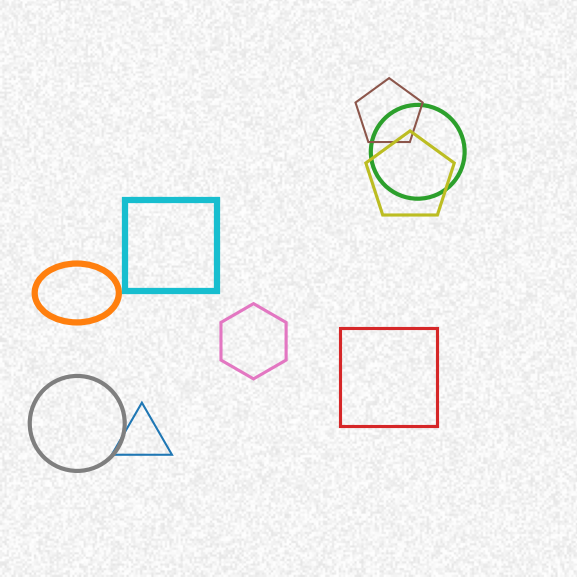[{"shape": "triangle", "thickness": 1, "radius": 0.3, "center": [0.246, 0.242]}, {"shape": "oval", "thickness": 3, "radius": 0.36, "center": [0.133, 0.492]}, {"shape": "circle", "thickness": 2, "radius": 0.41, "center": [0.723, 0.736]}, {"shape": "square", "thickness": 1.5, "radius": 0.42, "center": [0.673, 0.346]}, {"shape": "pentagon", "thickness": 1, "radius": 0.31, "center": [0.674, 0.803]}, {"shape": "hexagon", "thickness": 1.5, "radius": 0.33, "center": [0.439, 0.408]}, {"shape": "circle", "thickness": 2, "radius": 0.41, "center": [0.134, 0.266]}, {"shape": "pentagon", "thickness": 1.5, "radius": 0.4, "center": [0.71, 0.692]}, {"shape": "square", "thickness": 3, "radius": 0.4, "center": [0.296, 0.574]}]